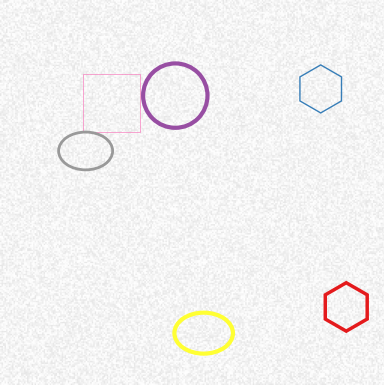[{"shape": "hexagon", "thickness": 2.5, "radius": 0.31, "center": [0.899, 0.203]}, {"shape": "hexagon", "thickness": 1, "radius": 0.31, "center": [0.833, 0.769]}, {"shape": "circle", "thickness": 3, "radius": 0.42, "center": [0.455, 0.752]}, {"shape": "oval", "thickness": 3, "radius": 0.38, "center": [0.529, 0.135]}, {"shape": "square", "thickness": 0.5, "radius": 0.37, "center": [0.289, 0.732]}, {"shape": "oval", "thickness": 2, "radius": 0.35, "center": [0.222, 0.608]}]